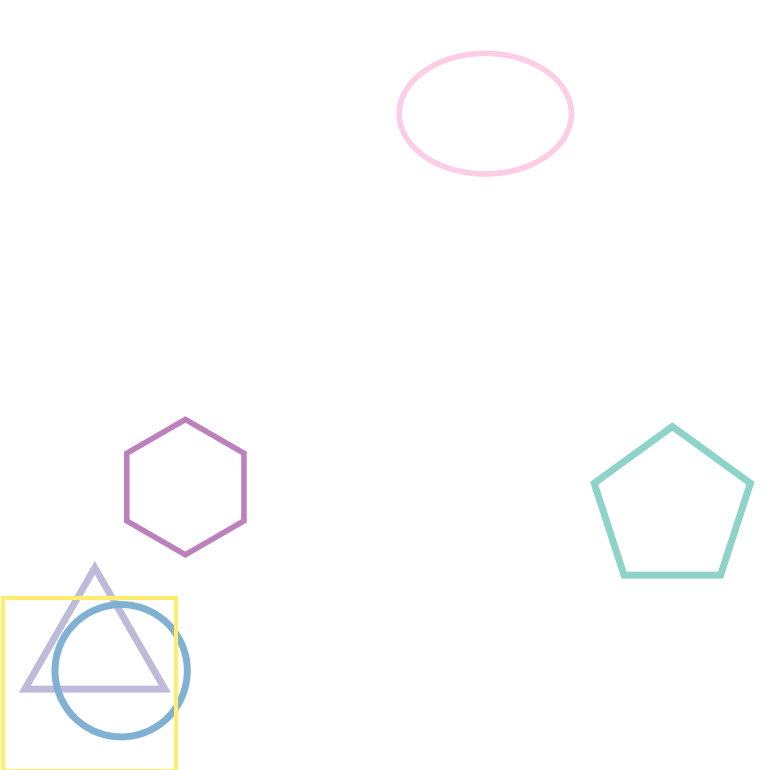[{"shape": "pentagon", "thickness": 2.5, "radius": 0.53, "center": [0.873, 0.339]}, {"shape": "triangle", "thickness": 2.5, "radius": 0.53, "center": [0.123, 0.158]}, {"shape": "circle", "thickness": 2.5, "radius": 0.43, "center": [0.157, 0.129]}, {"shape": "oval", "thickness": 2, "radius": 0.56, "center": [0.63, 0.852]}, {"shape": "hexagon", "thickness": 2, "radius": 0.44, "center": [0.241, 0.367]}, {"shape": "square", "thickness": 1.5, "radius": 0.56, "center": [0.117, 0.111]}]